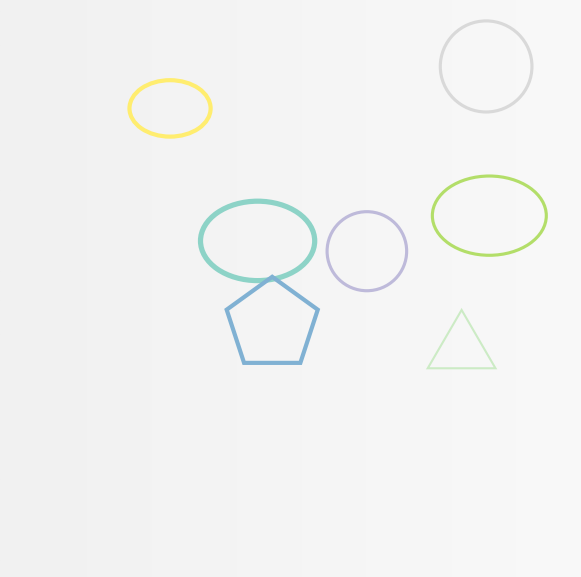[{"shape": "oval", "thickness": 2.5, "radius": 0.49, "center": [0.443, 0.582]}, {"shape": "circle", "thickness": 1.5, "radius": 0.34, "center": [0.631, 0.564]}, {"shape": "pentagon", "thickness": 2, "radius": 0.41, "center": [0.468, 0.437]}, {"shape": "oval", "thickness": 1.5, "radius": 0.49, "center": [0.842, 0.626]}, {"shape": "circle", "thickness": 1.5, "radius": 0.39, "center": [0.836, 0.884]}, {"shape": "triangle", "thickness": 1, "radius": 0.34, "center": [0.794, 0.395]}, {"shape": "oval", "thickness": 2, "radius": 0.35, "center": [0.293, 0.811]}]